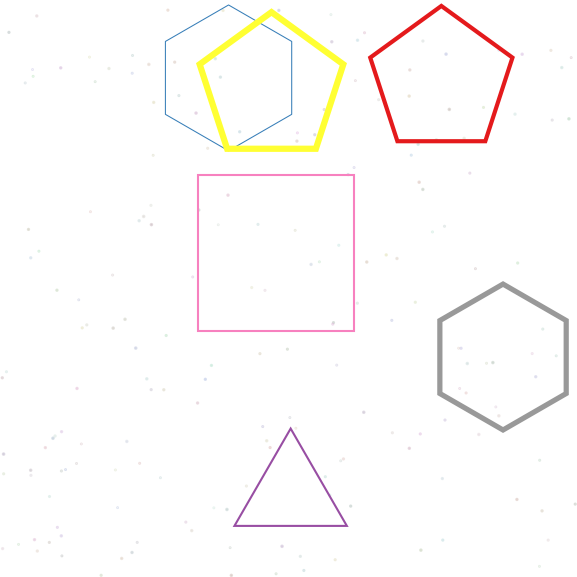[{"shape": "pentagon", "thickness": 2, "radius": 0.65, "center": [0.764, 0.859]}, {"shape": "hexagon", "thickness": 0.5, "radius": 0.63, "center": [0.396, 0.864]}, {"shape": "triangle", "thickness": 1, "radius": 0.56, "center": [0.503, 0.145]}, {"shape": "pentagon", "thickness": 3, "radius": 0.65, "center": [0.47, 0.847]}, {"shape": "square", "thickness": 1, "radius": 0.67, "center": [0.478, 0.561]}, {"shape": "hexagon", "thickness": 2.5, "radius": 0.63, "center": [0.871, 0.381]}]